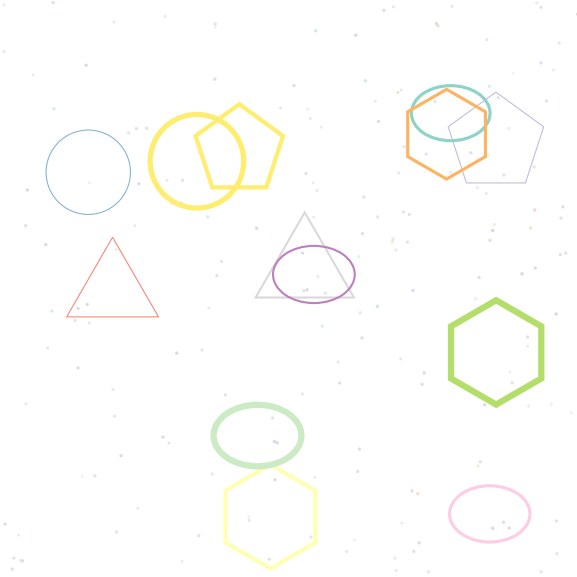[{"shape": "oval", "thickness": 1.5, "radius": 0.34, "center": [0.78, 0.803]}, {"shape": "hexagon", "thickness": 2, "radius": 0.45, "center": [0.468, 0.105]}, {"shape": "pentagon", "thickness": 0.5, "radius": 0.43, "center": [0.859, 0.753]}, {"shape": "triangle", "thickness": 0.5, "radius": 0.46, "center": [0.195, 0.496]}, {"shape": "circle", "thickness": 0.5, "radius": 0.37, "center": [0.153, 0.701]}, {"shape": "hexagon", "thickness": 1.5, "radius": 0.39, "center": [0.773, 0.767]}, {"shape": "hexagon", "thickness": 3, "radius": 0.45, "center": [0.859, 0.389]}, {"shape": "oval", "thickness": 1.5, "radius": 0.35, "center": [0.848, 0.109]}, {"shape": "triangle", "thickness": 1, "radius": 0.49, "center": [0.528, 0.533]}, {"shape": "oval", "thickness": 1, "radius": 0.35, "center": [0.544, 0.524]}, {"shape": "oval", "thickness": 3, "radius": 0.38, "center": [0.446, 0.245]}, {"shape": "pentagon", "thickness": 2, "radius": 0.4, "center": [0.414, 0.739]}, {"shape": "circle", "thickness": 2.5, "radius": 0.4, "center": [0.341, 0.72]}]